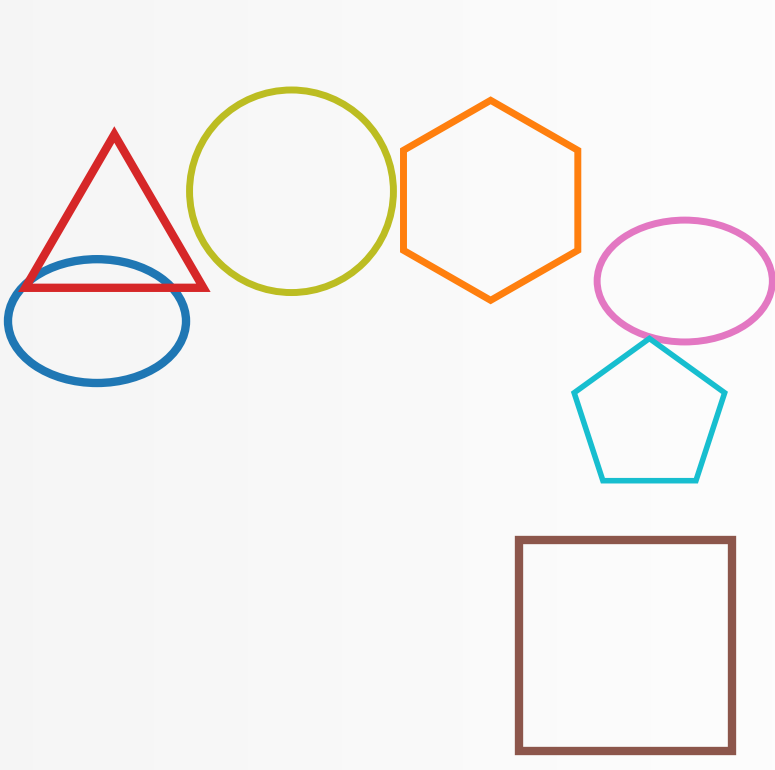[{"shape": "oval", "thickness": 3, "radius": 0.57, "center": [0.125, 0.583]}, {"shape": "hexagon", "thickness": 2.5, "radius": 0.65, "center": [0.633, 0.74]}, {"shape": "triangle", "thickness": 3, "radius": 0.66, "center": [0.148, 0.693]}, {"shape": "square", "thickness": 3, "radius": 0.69, "center": [0.807, 0.162]}, {"shape": "oval", "thickness": 2.5, "radius": 0.57, "center": [0.884, 0.635]}, {"shape": "circle", "thickness": 2.5, "radius": 0.66, "center": [0.376, 0.752]}, {"shape": "pentagon", "thickness": 2, "radius": 0.51, "center": [0.838, 0.458]}]